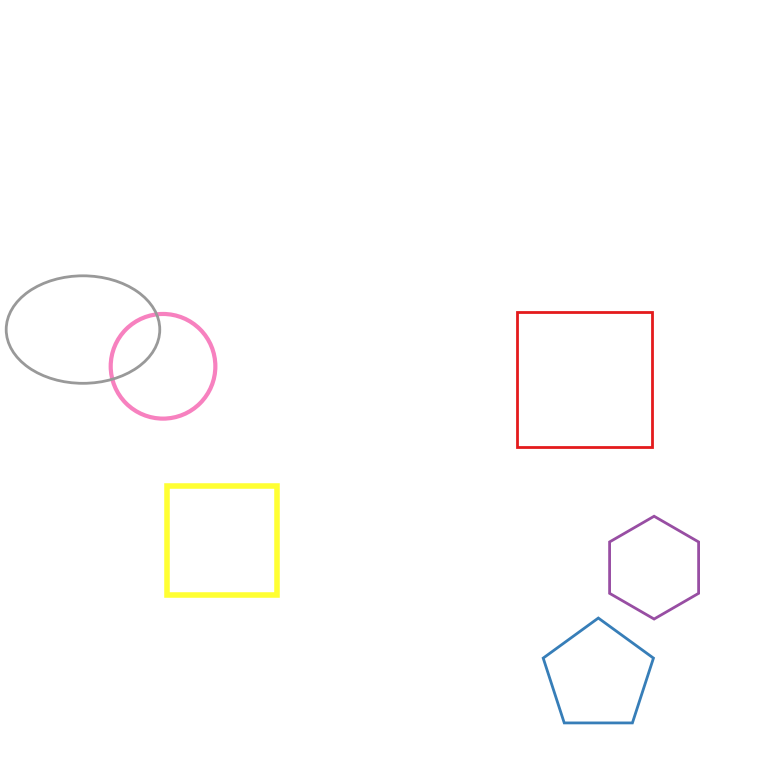[{"shape": "square", "thickness": 1, "radius": 0.44, "center": [0.759, 0.507]}, {"shape": "pentagon", "thickness": 1, "radius": 0.38, "center": [0.777, 0.122]}, {"shape": "hexagon", "thickness": 1, "radius": 0.33, "center": [0.849, 0.263]}, {"shape": "square", "thickness": 2, "radius": 0.36, "center": [0.288, 0.298]}, {"shape": "circle", "thickness": 1.5, "radius": 0.34, "center": [0.212, 0.524]}, {"shape": "oval", "thickness": 1, "radius": 0.5, "center": [0.108, 0.572]}]